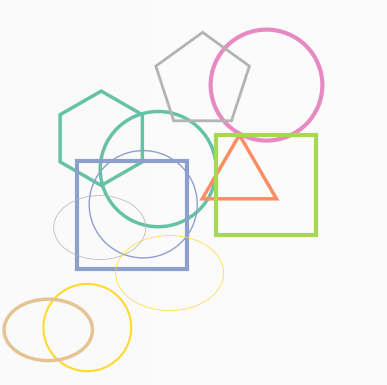[{"shape": "hexagon", "thickness": 2.5, "radius": 0.61, "center": [0.261, 0.641]}, {"shape": "circle", "thickness": 2.5, "radius": 0.75, "center": [0.408, 0.561]}, {"shape": "triangle", "thickness": 2.5, "radius": 0.55, "center": [0.618, 0.539]}, {"shape": "square", "thickness": 3, "radius": 0.71, "center": [0.34, 0.441]}, {"shape": "circle", "thickness": 1, "radius": 0.7, "center": [0.37, 0.469]}, {"shape": "circle", "thickness": 3, "radius": 0.72, "center": [0.688, 0.779]}, {"shape": "square", "thickness": 3, "radius": 0.65, "center": [0.686, 0.519]}, {"shape": "circle", "thickness": 1.5, "radius": 0.57, "center": [0.225, 0.149]}, {"shape": "oval", "thickness": 0.5, "radius": 0.7, "center": [0.438, 0.291]}, {"shape": "oval", "thickness": 2.5, "radius": 0.57, "center": [0.125, 0.143]}, {"shape": "pentagon", "thickness": 2, "radius": 0.63, "center": [0.523, 0.789]}, {"shape": "oval", "thickness": 0.5, "radius": 0.59, "center": [0.257, 0.409]}]